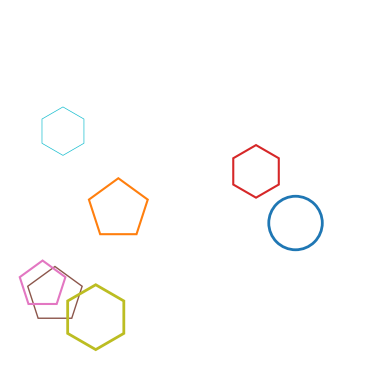[{"shape": "circle", "thickness": 2, "radius": 0.35, "center": [0.768, 0.421]}, {"shape": "pentagon", "thickness": 1.5, "radius": 0.4, "center": [0.307, 0.457]}, {"shape": "hexagon", "thickness": 1.5, "radius": 0.34, "center": [0.665, 0.555]}, {"shape": "pentagon", "thickness": 1, "radius": 0.37, "center": [0.143, 0.234]}, {"shape": "pentagon", "thickness": 1.5, "radius": 0.31, "center": [0.111, 0.261]}, {"shape": "hexagon", "thickness": 2, "radius": 0.42, "center": [0.249, 0.176]}, {"shape": "hexagon", "thickness": 0.5, "radius": 0.31, "center": [0.164, 0.659]}]